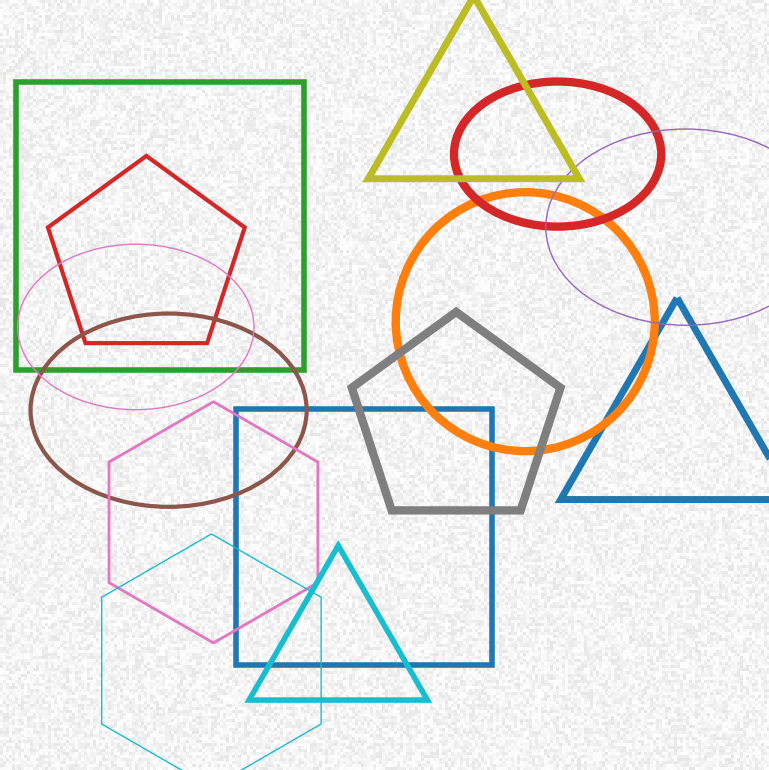[{"shape": "triangle", "thickness": 2.5, "radius": 0.87, "center": [0.879, 0.439]}, {"shape": "square", "thickness": 2, "radius": 0.83, "center": [0.473, 0.303]}, {"shape": "circle", "thickness": 3, "radius": 0.84, "center": [0.682, 0.582]}, {"shape": "square", "thickness": 2, "radius": 0.94, "center": [0.208, 0.707]}, {"shape": "pentagon", "thickness": 1.5, "radius": 0.67, "center": [0.19, 0.663]}, {"shape": "oval", "thickness": 3, "radius": 0.67, "center": [0.724, 0.8]}, {"shape": "oval", "thickness": 0.5, "radius": 0.91, "center": [0.891, 0.705]}, {"shape": "oval", "thickness": 1.5, "radius": 0.9, "center": [0.219, 0.467]}, {"shape": "hexagon", "thickness": 1, "radius": 0.78, "center": [0.277, 0.322]}, {"shape": "oval", "thickness": 0.5, "radius": 0.77, "center": [0.176, 0.575]}, {"shape": "pentagon", "thickness": 3, "radius": 0.71, "center": [0.592, 0.452]}, {"shape": "triangle", "thickness": 2.5, "radius": 0.79, "center": [0.615, 0.847]}, {"shape": "hexagon", "thickness": 0.5, "radius": 0.82, "center": [0.275, 0.142]}, {"shape": "triangle", "thickness": 2, "radius": 0.67, "center": [0.439, 0.158]}]